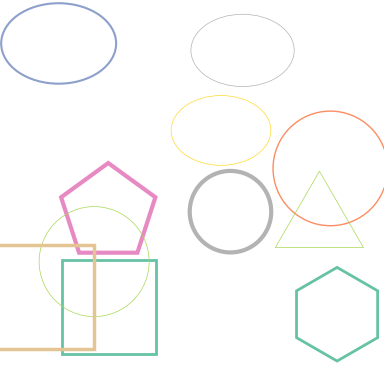[{"shape": "hexagon", "thickness": 2, "radius": 0.61, "center": [0.876, 0.184]}, {"shape": "square", "thickness": 2, "radius": 0.61, "center": [0.283, 0.202]}, {"shape": "circle", "thickness": 1, "radius": 0.74, "center": [0.858, 0.563]}, {"shape": "oval", "thickness": 1.5, "radius": 0.75, "center": [0.152, 0.887]}, {"shape": "pentagon", "thickness": 3, "radius": 0.64, "center": [0.281, 0.448]}, {"shape": "circle", "thickness": 0.5, "radius": 0.71, "center": [0.245, 0.321]}, {"shape": "triangle", "thickness": 0.5, "radius": 0.66, "center": [0.83, 0.423]}, {"shape": "oval", "thickness": 0.5, "radius": 0.65, "center": [0.574, 0.661]}, {"shape": "square", "thickness": 2.5, "radius": 0.68, "center": [0.108, 0.229]}, {"shape": "circle", "thickness": 3, "radius": 0.53, "center": [0.599, 0.45]}, {"shape": "oval", "thickness": 0.5, "radius": 0.67, "center": [0.63, 0.869]}]